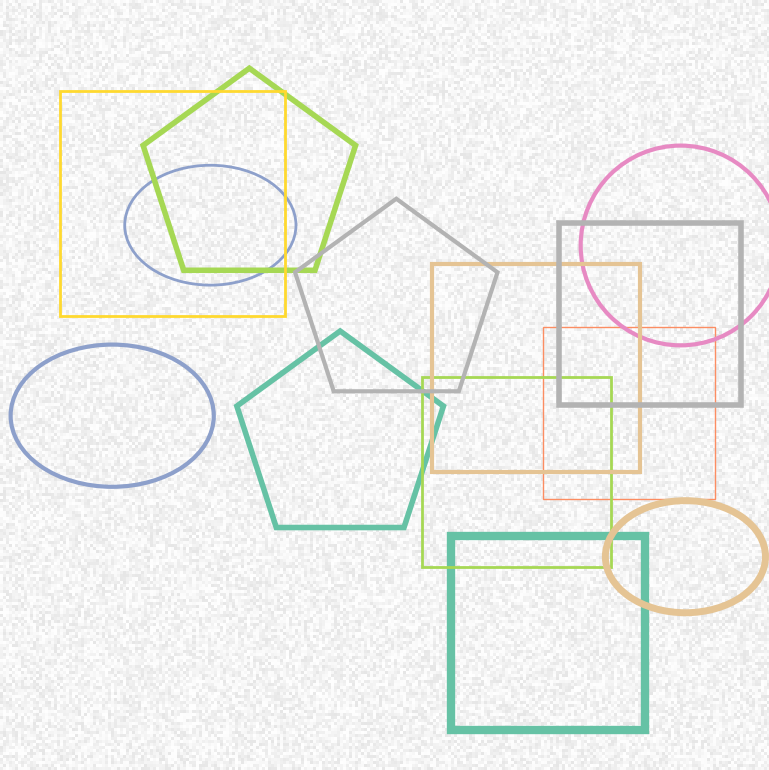[{"shape": "square", "thickness": 3, "radius": 0.63, "center": [0.712, 0.178]}, {"shape": "pentagon", "thickness": 2, "radius": 0.71, "center": [0.442, 0.429]}, {"shape": "square", "thickness": 0.5, "radius": 0.56, "center": [0.817, 0.464]}, {"shape": "oval", "thickness": 1, "radius": 0.56, "center": [0.273, 0.708]}, {"shape": "oval", "thickness": 1.5, "radius": 0.66, "center": [0.146, 0.46]}, {"shape": "circle", "thickness": 1.5, "radius": 0.65, "center": [0.884, 0.681]}, {"shape": "square", "thickness": 1, "radius": 0.61, "center": [0.671, 0.387]}, {"shape": "pentagon", "thickness": 2, "radius": 0.73, "center": [0.324, 0.766]}, {"shape": "square", "thickness": 1, "radius": 0.73, "center": [0.224, 0.735]}, {"shape": "square", "thickness": 1.5, "radius": 0.68, "center": [0.696, 0.522]}, {"shape": "oval", "thickness": 2.5, "radius": 0.52, "center": [0.89, 0.277]}, {"shape": "square", "thickness": 2, "radius": 0.59, "center": [0.844, 0.592]}, {"shape": "pentagon", "thickness": 1.5, "radius": 0.69, "center": [0.515, 0.604]}]